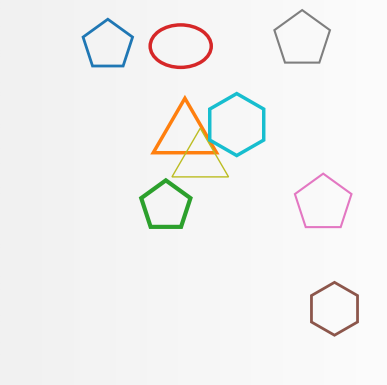[{"shape": "pentagon", "thickness": 2, "radius": 0.34, "center": [0.278, 0.883]}, {"shape": "triangle", "thickness": 2.5, "radius": 0.47, "center": [0.477, 0.65]}, {"shape": "pentagon", "thickness": 3, "radius": 0.33, "center": [0.428, 0.465]}, {"shape": "oval", "thickness": 2.5, "radius": 0.39, "center": [0.466, 0.88]}, {"shape": "hexagon", "thickness": 2, "radius": 0.34, "center": [0.863, 0.198]}, {"shape": "pentagon", "thickness": 1.5, "radius": 0.38, "center": [0.834, 0.472]}, {"shape": "pentagon", "thickness": 1.5, "radius": 0.38, "center": [0.78, 0.898]}, {"shape": "triangle", "thickness": 1, "radius": 0.42, "center": [0.517, 0.583]}, {"shape": "hexagon", "thickness": 2.5, "radius": 0.4, "center": [0.611, 0.676]}]